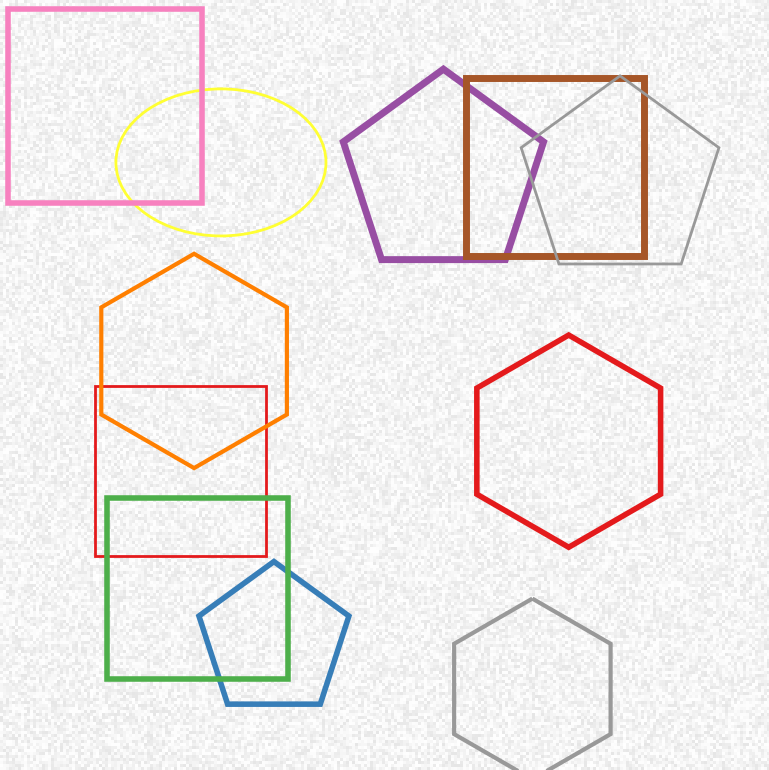[{"shape": "square", "thickness": 1, "radius": 0.55, "center": [0.235, 0.388]}, {"shape": "hexagon", "thickness": 2, "radius": 0.69, "center": [0.739, 0.427]}, {"shape": "pentagon", "thickness": 2, "radius": 0.51, "center": [0.356, 0.168]}, {"shape": "square", "thickness": 2, "radius": 0.59, "center": [0.256, 0.236]}, {"shape": "pentagon", "thickness": 2.5, "radius": 0.68, "center": [0.576, 0.773]}, {"shape": "hexagon", "thickness": 1.5, "radius": 0.7, "center": [0.252, 0.531]}, {"shape": "oval", "thickness": 1, "radius": 0.68, "center": [0.287, 0.789]}, {"shape": "square", "thickness": 2.5, "radius": 0.58, "center": [0.721, 0.783]}, {"shape": "square", "thickness": 2, "radius": 0.63, "center": [0.136, 0.862]}, {"shape": "hexagon", "thickness": 1.5, "radius": 0.59, "center": [0.691, 0.105]}, {"shape": "pentagon", "thickness": 1, "radius": 0.68, "center": [0.805, 0.766]}]